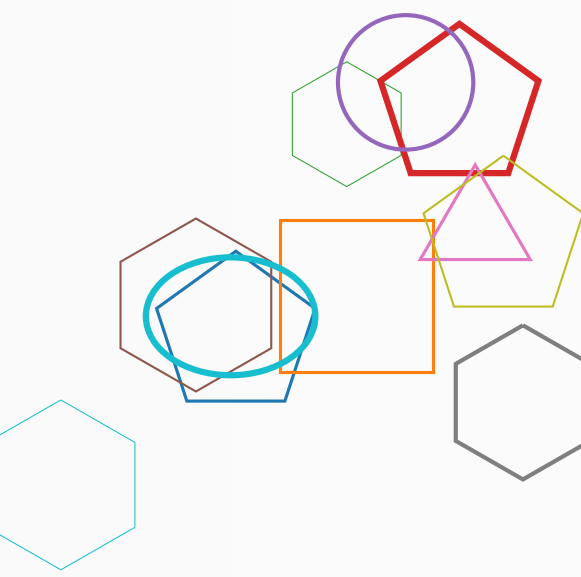[{"shape": "pentagon", "thickness": 1.5, "radius": 0.72, "center": [0.406, 0.421]}, {"shape": "square", "thickness": 1.5, "radius": 0.66, "center": [0.613, 0.487]}, {"shape": "hexagon", "thickness": 0.5, "radius": 0.54, "center": [0.597, 0.784]}, {"shape": "pentagon", "thickness": 3, "radius": 0.71, "center": [0.79, 0.815]}, {"shape": "circle", "thickness": 2, "radius": 0.58, "center": [0.698, 0.856]}, {"shape": "hexagon", "thickness": 1, "radius": 0.75, "center": [0.337, 0.471]}, {"shape": "triangle", "thickness": 1.5, "radius": 0.55, "center": [0.818, 0.604]}, {"shape": "hexagon", "thickness": 2, "radius": 0.67, "center": [0.9, 0.302]}, {"shape": "pentagon", "thickness": 1, "radius": 0.72, "center": [0.866, 0.585]}, {"shape": "oval", "thickness": 3, "radius": 0.73, "center": [0.397, 0.451]}, {"shape": "hexagon", "thickness": 0.5, "radius": 0.74, "center": [0.105, 0.16]}]